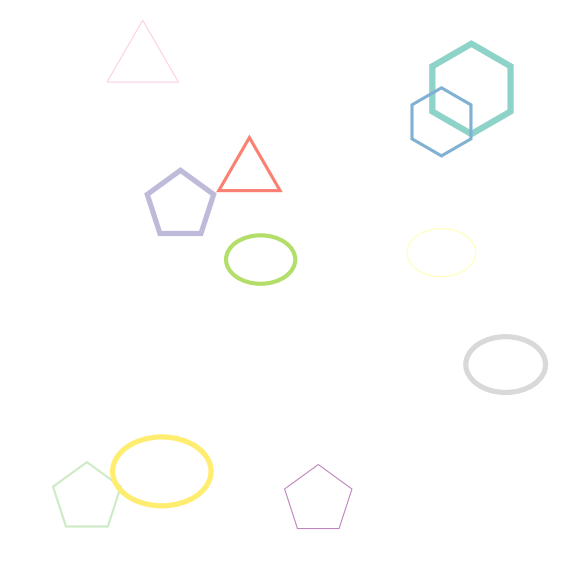[{"shape": "hexagon", "thickness": 3, "radius": 0.39, "center": [0.816, 0.845]}, {"shape": "oval", "thickness": 0.5, "radius": 0.3, "center": [0.764, 0.562]}, {"shape": "pentagon", "thickness": 2.5, "radius": 0.3, "center": [0.312, 0.644]}, {"shape": "triangle", "thickness": 1.5, "radius": 0.31, "center": [0.432, 0.7]}, {"shape": "hexagon", "thickness": 1.5, "radius": 0.29, "center": [0.764, 0.788]}, {"shape": "oval", "thickness": 2, "radius": 0.3, "center": [0.451, 0.55]}, {"shape": "triangle", "thickness": 0.5, "radius": 0.36, "center": [0.247, 0.893]}, {"shape": "oval", "thickness": 2.5, "radius": 0.35, "center": [0.876, 0.368]}, {"shape": "pentagon", "thickness": 0.5, "radius": 0.31, "center": [0.551, 0.133]}, {"shape": "pentagon", "thickness": 1, "radius": 0.31, "center": [0.15, 0.137]}, {"shape": "oval", "thickness": 2.5, "radius": 0.43, "center": [0.28, 0.183]}]